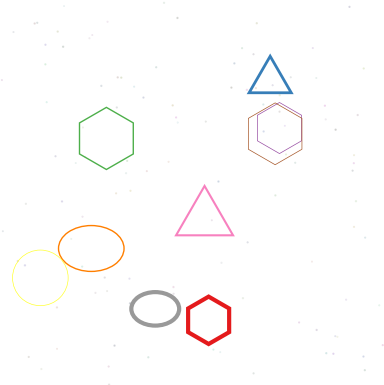[{"shape": "hexagon", "thickness": 3, "radius": 0.31, "center": [0.542, 0.168]}, {"shape": "triangle", "thickness": 2, "radius": 0.32, "center": [0.702, 0.791]}, {"shape": "hexagon", "thickness": 1, "radius": 0.4, "center": [0.276, 0.64]}, {"shape": "hexagon", "thickness": 0.5, "radius": 0.33, "center": [0.726, 0.667]}, {"shape": "oval", "thickness": 1, "radius": 0.43, "center": [0.237, 0.355]}, {"shape": "circle", "thickness": 0.5, "radius": 0.36, "center": [0.105, 0.278]}, {"shape": "hexagon", "thickness": 0.5, "radius": 0.4, "center": [0.715, 0.652]}, {"shape": "triangle", "thickness": 1.5, "radius": 0.43, "center": [0.531, 0.432]}, {"shape": "oval", "thickness": 3, "radius": 0.31, "center": [0.403, 0.198]}]